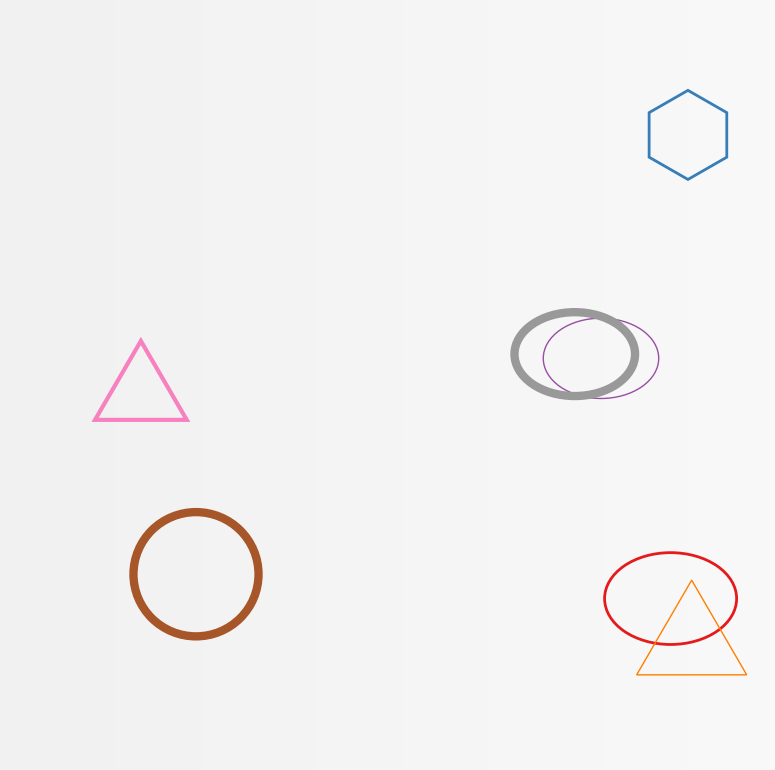[{"shape": "oval", "thickness": 1, "radius": 0.43, "center": [0.865, 0.223]}, {"shape": "hexagon", "thickness": 1, "radius": 0.29, "center": [0.888, 0.825]}, {"shape": "oval", "thickness": 0.5, "radius": 0.37, "center": [0.775, 0.535]}, {"shape": "triangle", "thickness": 0.5, "radius": 0.41, "center": [0.892, 0.165]}, {"shape": "circle", "thickness": 3, "radius": 0.4, "center": [0.253, 0.254]}, {"shape": "triangle", "thickness": 1.5, "radius": 0.34, "center": [0.182, 0.489]}, {"shape": "oval", "thickness": 3, "radius": 0.39, "center": [0.742, 0.54]}]